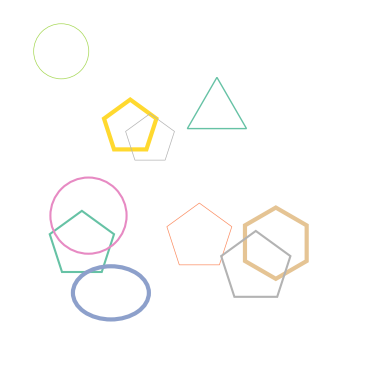[{"shape": "pentagon", "thickness": 1.5, "radius": 0.44, "center": [0.213, 0.365]}, {"shape": "triangle", "thickness": 1, "radius": 0.44, "center": [0.563, 0.71]}, {"shape": "pentagon", "thickness": 0.5, "radius": 0.44, "center": [0.518, 0.384]}, {"shape": "oval", "thickness": 3, "radius": 0.49, "center": [0.288, 0.239]}, {"shape": "circle", "thickness": 1.5, "radius": 0.49, "center": [0.23, 0.44]}, {"shape": "circle", "thickness": 0.5, "radius": 0.36, "center": [0.159, 0.867]}, {"shape": "pentagon", "thickness": 3, "radius": 0.36, "center": [0.338, 0.67]}, {"shape": "hexagon", "thickness": 3, "radius": 0.46, "center": [0.716, 0.368]}, {"shape": "pentagon", "thickness": 1.5, "radius": 0.47, "center": [0.664, 0.306]}, {"shape": "pentagon", "thickness": 0.5, "radius": 0.33, "center": [0.39, 0.638]}]